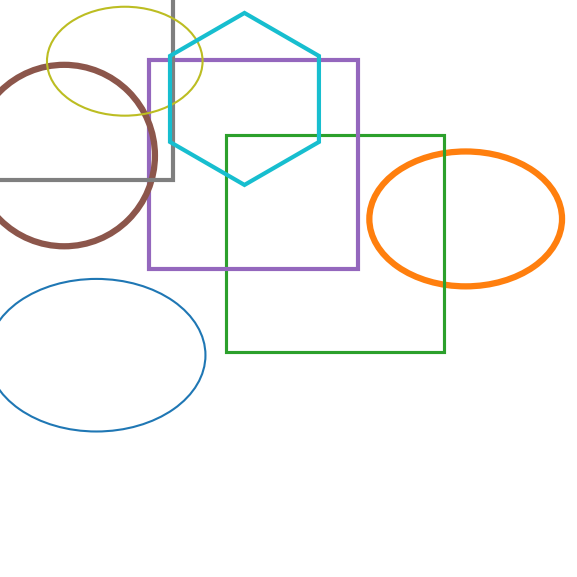[{"shape": "oval", "thickness": 1, "radius": 0.94, "center": [0.167, 0.384]}, {"shape": "oval", "thickness": 3, "radius": 0.83, "center": [0.806, 0.62]}, {"shape": "square", "thickness": 1.5, "radius": 0.94, "center": [0.58, 0.578]}, {"shape": "square", "thickness": 2, "radius": 0.9, "center": [0.439, 0.714]}, {"shape": "circle", "thickness": 3, "radius": 0.79, "center": [0.111, 0.73]}, {"shape": "square", "thickness": 2, "radius": 0.81, "center": [0.137, 0.85]}, {"shape": "oval", "thickness": 1, "radius": 0.67, "center": [0.216, 0.893]}, {"shape": "hexagon", "thickness": 2, "radius": 0.74, "center": [0.423, 0.828]}]